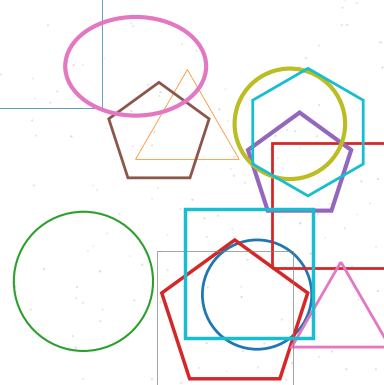[{"shape": "square", "thickness": 0.5, "radius": 0.79, "center": [0.106, 0.876]}, {"shape": "circle", "thickness": 2, "radius": 0.71, "center": [0.668, 0.235]}, {"shape": "triangle", "thickness": 0.5, "radius": 0.78, "center": [0.487, 0.664]}, {"shape": "circle", "thickness": 1.5, "radius": 0.9, "center": [0.217, 0.269]}, {"shape": "pentagon", "thickness": 2.5, "radius": 1.0, "center": [0.61, 0.177]}, {"shape": "square", "thickness": 2, "radius": 0.81, "center": [0.868, 0.466]}, {"shape": "pentagon", "thickness": 3, "radius": 0.7, "center": [0.778, 0.567]}, {"shape": "pentagon", "thickness": 2, "radius": 0.69, "center": [0.413, 0.649]}, {"shape": "triangle", "thickness": 2, "radius": 0.74, "center": [0.885, 0.172]}, {"shape": "oval", "thickness": 3, "radius": 0.92, "center": [0.352, 0.828]}, {"shape": "square", "thickness": 0.5, "radius": 0.88, "center": [0.584, 0.171]}, {"shape": "circle", "thickness": 3, "radius": 0.72, "center": [0.753, 0.678]}, {"shape": "hexagon", "thickness": 2, "radius": 0.83, "center": [0.8, 0.657]}, {"shape": "square", "thickness": 2.5, "radius": 0.83, "center": [0.646, 0.29]}]